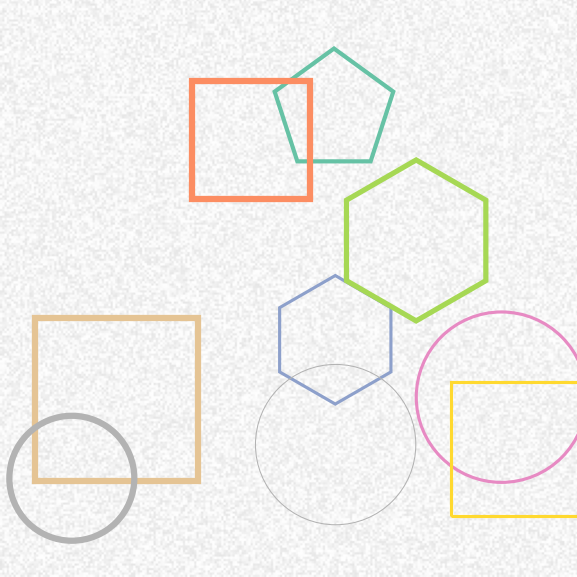[{"shape": "pentagon", "thickness": 2, "radius": 0.54, "center": [0.578, 0.807]}, {"shape": "square", "thickness": 3, "radius": 0.51, "center": [0.434, 0.757]}, {"shape": "hexagon", "thickness": 1.5, "radius": 0.56, "center": [0.581, 0.411]}, {"shape": "circle", "thickness": 1.5, "radius": 0.74, "center": [0.868, 0.311]}, {"shape": "hexagon", "thickness": 2.5, "radius": 0.7, "center": [0.721, 0.583]}, {"shape": "square", "thickness": 1.5, "radius": 0.58, "center": [0.897, 0.222]}, {"shape": "square", "thickness": 3, "radius": 0.71, "center": [0.201, 0.308]}, {"shape": "circle", "thickness": 0.5, "radius": 0.69, "center": [0.581, 0.229]}, {"shape": "circle", "thickness": 3, "radius": 0.54, "center": [0.124, 0.171]}]